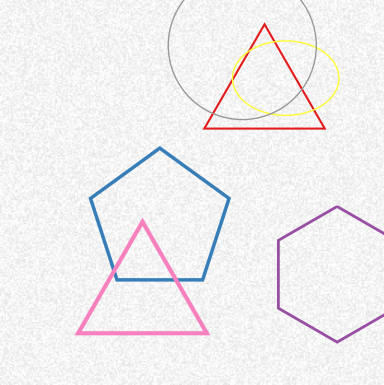[{"shape": "triangle", "thickness": 1.5, "radius": 0.9, "center": [0.687, 0.756]}, {"shape": "pentagon", "thickness": 2.5, "radius": 0.95, "center": [0.415, 0.426]}, {"shape": "hexagon", "thickness": 2, "radius": 0.88, "center": [0.876, 0.288]}, {"shape": "oval", "thickness": 1, "radius": 0.69, "center": [0.742, 0.797]}, {"shape": "triangle", "thickness": 3, "radius": 0.96, "center": [0.37, 0.231]}, {"shape": "circle", "thickness": 1, "radius": 0.96, "center": [0.629, 0.882]}]